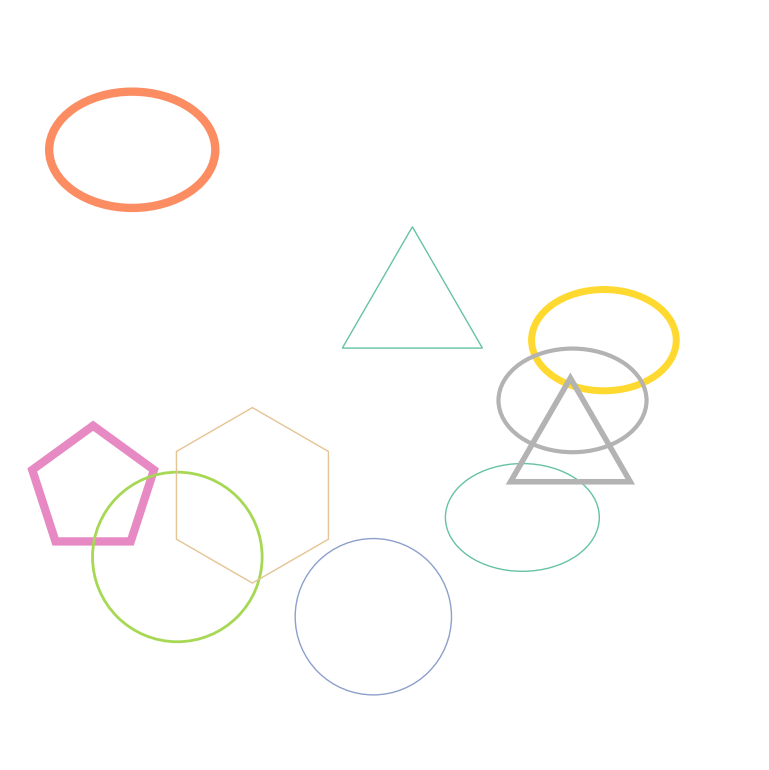[{"shape": "oval", "thickness": 0.5, "radius": 0.5, "center": [0.678, 0.328]}, {"shape": "triangle", "thickness": 0.5, "radius": 0.53, "center": [0.536, 0.6]}, {"shape": "oval", "thickness": 3, "radius": 0.54, "center": [0.172, 0.805]}, {"shape": "circle", "thickness": 0.5, "radius": 0.51, "center": [0.485, 0.199]}, {"shape": "pentagon", "thickness": 3, "radius": 0.42, "center": [0.121, 0.364]}, {"shape": "circle", "thickness": 1, "radius": 0.55, "center": [0.23, 0.277]}, {"shape": "oval", "thickness": 2.5, "radius": 0.47, "center": [0.784, 0.558]}, {"shape": "hexagon", "thickness": 0.5, "radius": 0.57, "center": [0.328, 0.357]}, {"shape": "oval", "thickness": 1.5, "radius": 0.48, "center": [0.744, 0.48]}, {"shape": "triangle", "thickness": 2, "radius": 0.45, "center": [0.741, 0.419]}]